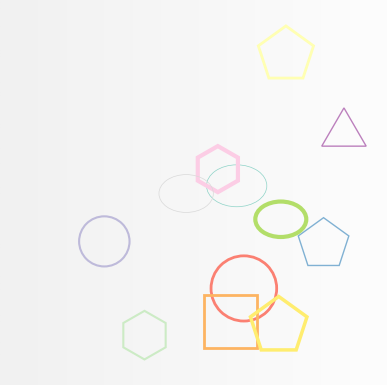[{"shape": "oval", "thickness": 0.5, "radius": 0.39, "center": [0.611, 0.517]}, {"shape": "pentagon", "thickness": 2, "radius": 0.37, "center": [0.738, 0.858]}, {"shape": "circle", "thickness": 1.5, "radius": 0.33, "center": [0.269, 0.373]}, {"shape": "circle", "thickness": 2, "radius": 0.42, "center": [0.629, 0.251]}, {"shape": "pentagon", "thickness": 1, "radius": 0.34, "center": [0.835, 0.366]}, {"shape": "square", "thickness": 2, "radius": 0.34, "center": [0.595, 0.165]}, {"shape": "oval", "thickness": 3, "radius": 0.33, "center": [0.725, 0.43]}, {"shape": "hexagon", "thickness": 3, "radius": 0.3, "center": [0.562, 0.561]}, {"shape": "oval", "thickness": 0.5, "radius": 0.35, "center": [0.48, 0.497]}, {"shape": "triangle", "thickness": 1, "radius": 0.33, "center": [0.888, 0.653]}, {"shape": "hexagon", "thickness": 1.5, "radius": 0.32, "center": [0.373, 0.129]}, {"shape": "pentagon", "thickness": 2.5, "radius": 0.38, "center": [0.719, 0.153]}]